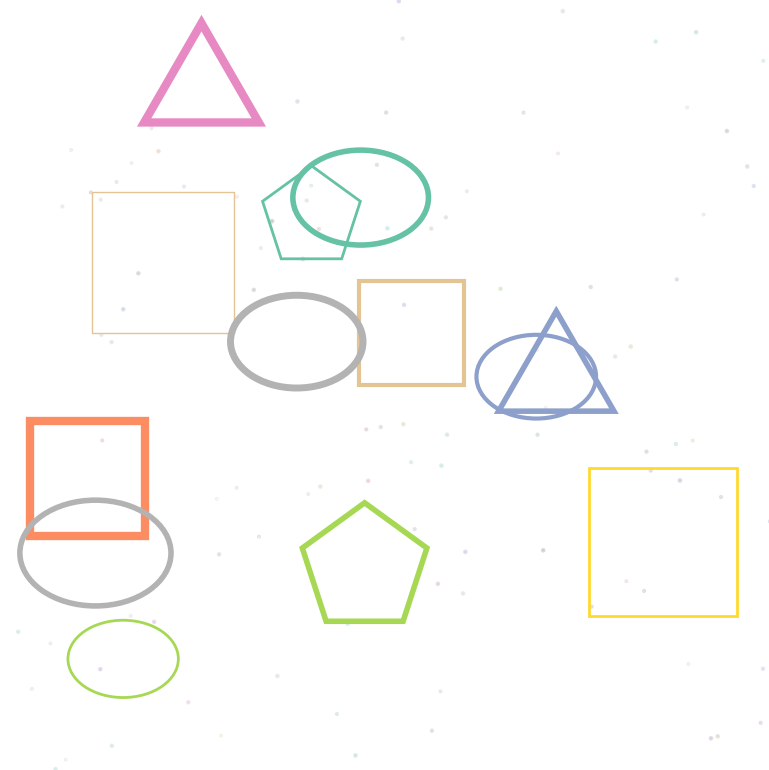[{"shape": "oval", "thickness": 2, "radius": 0.44, "center": [0.468, 0.743]}, {"shape": "pentagon", "thickness": 1, "radius": 0.33, "center": [0.404, 0.718]}, {"shape": "square", "thickness": 3, "radius": 0.37, "center": [0.114, 0.379]}, {"shape": "triangle", "thickness": 2, "radius": 0.43, "center": [0.722, 0.509]}, {"shape": "oval", "thickness": 1.5, "radius": 0.39, "center": [0.696, 0.511]}, {"shape": "triangle", "thickness": 3, "radius": 0.43, "center": [0.262, 0.884]}, {"shape": "oval", "thickness": 1, "radius": 0.36, "center": [0.16, 0.144]}, {"shape": "pentagon", "thickness": 2, "radius": 0.43, "center": [0.474, 0.262]}, {"shape": "square", "thickness": 1, "radius": 0.48, "center": [0.861, 0.296]}, {"shape": "square", "thickness": 1.5, "radius": 0.34, "center": [0.534, 0.567]}, {"shape": "square", "thickness": 0.5, "radius": 0.46, "center": [0.212, 0.659]}, {"shape": "oval", "thickness": 2.5, "radius": 0.43, "center": [0.385, 0.556]}, {"shape": "oval", "thickness": 2, "radius": 0.49, "center": [0.124, 0.282]}]